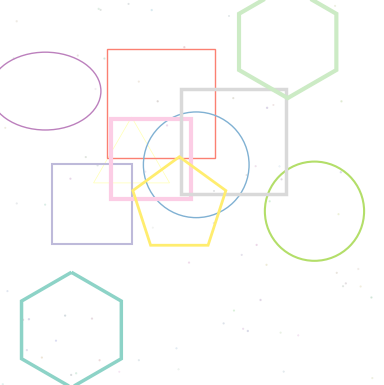[{"shape": "hexagon", "thickness": 2.5, "radius": 0.75, "center": [0.186, 0.143]}, {"shape": "triangle", "thickness": 0.5, "radius": 0.57, "center": [0.342, 0.582]}, {"shape": "square", "thickness": 1.5, "radius": 0.52, "center": [0.239, 0.471]}, {"shape": "square", "thickness": 1, "radius": 0.7, "center": [0.418, 0.732]}, {"shape": "circle", "thickness": 1, "radius": 0.69, "center": [0.51, 0.572]}, {"shape": "circle", "thickness": 1.5, "radius": 0.64, "center": [0.817, 0.451]}, {"shape": "square", "thickness": 3, "radius": 0.52, "center": [0.393, 0.586]}, {"shape": "square", "thickness": 2.5, "radius": 0.68, "center": [0.606, 0.633]}, {"shape": "oval", "thickness": 1, "radius": 0.72, "center": [0.118, 0.763]}, {"shape": "hexagon", "thickness": 3, "radius": 0.73, "center": [0.747, 0.891]}, {"shape": "pentagon", "thickness": 2, "radius": 0.64, "center": [0.466, 0.466]}]